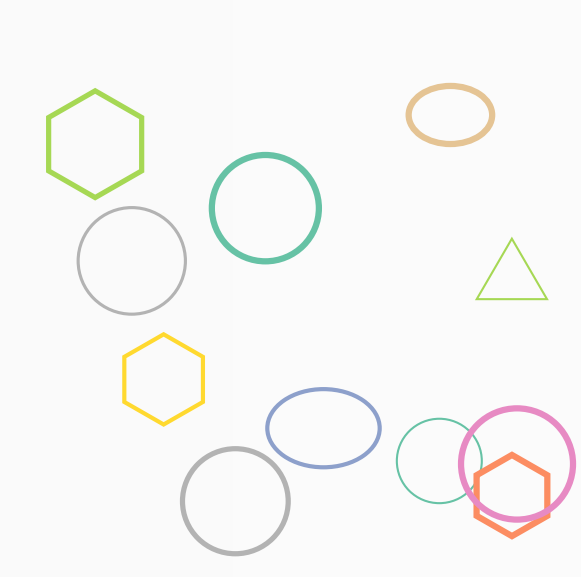[{"shape": "circle", "thickness": 1, "radius": 0.37, "center": [0.756, 0.201]}, {"shape": "circle", "thickness": 3, "radius": 0.46, "center": [0.457, 0.639]}, {"shape": "hexagon", "thickness": 3, "radius": 0.35, "center": [0.881, 0.141]}, {"shape": "oval", "thickness": 2, "radius": 0.48, "center": [0.557, 0.258]}, {"shape": "circle", "thickness": 3, "radius": 0.48, "center": [0.89, 0.196]}, {"shape": "triangle", "thickness": 1, "radius": 0.35, "center": [0.881, 0.516]}, {"shape": "hexagon", "thickness": 2.5, "radius": 0.46, "center": [0.164, 0.749]}, {"shape": "hexagon", "thickness": 2, "radius": 0.39, "center": [0.282, 0.342]}, {"shape": "oval", "thickness": 3, "radius": 0.36, "center": [0.775, 0.8]}, {"shape": "circle", "thickness": 1.5, "radius": 0.46, "center": [0.227, 0.547]}, {"shape": "circle", "thickness": 2.5, "radius": 0.45, "center": [0.405, 0.131]}]